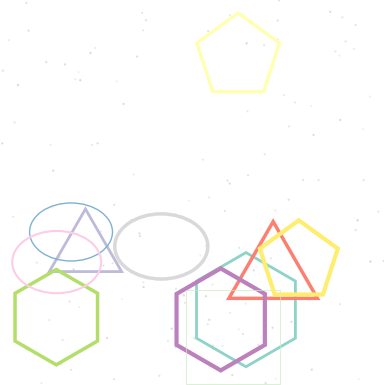[{"shape": "hexagon", "thickness": 2, "radius": 0.74, "center": [0.639, 0.196]}, {"shape": "pentagon", "thickness": 2.5, "radius": 0.56, "center": [0.619, 0.853]}, {"shape": "triangle", "thickness": 2, "radius": 0.54, "center": [0.222, 0.349]}, {"shape": "triangle", "thickness": 2.5, "radius": 0.66, "center": [0.71, 0.291]}, {"shape": "oval", "thickness": 1, "radius": 0.54, "center": [0.185, 0.397]}, {"shape": "hexagon", "thickness": 2.5, "radius": 0.62, "center": [0.146, 0.176]}, {"shape": "oval", "thickness": 1.5, "radius": 0.58, "center": [0.147, 0.319]}, {"shape": "oval", "thickness": 2.5, "radius": 0.6, "center": [0.419, 0.36]}, {"shape": "hexagon", "thickness": 3, "radius": 0.66, "center": [0.573, 0.17]}, {"shape": "square", "thickness": 0.5, "radius": 0.61, "center": [0.605, 0.124]}, {"shape": "pentagon", "thickness": 3, "radius": 0.53, "center": [0.776, 0.321]}]